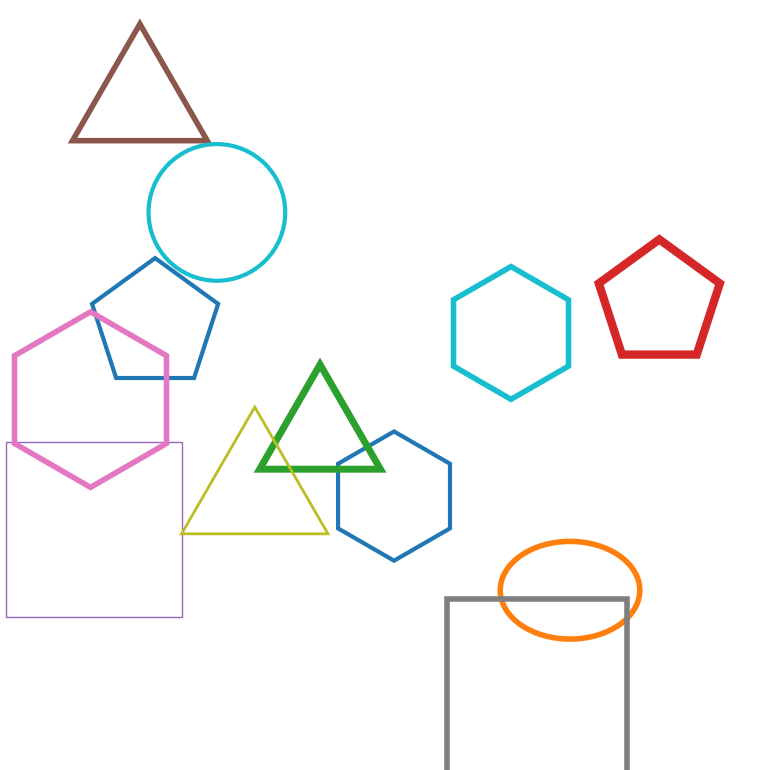[{"shape": "pentagon", "thickness": 1.5, "radius": 0.43, "center": [0.201, 0.579]}, {"shape": "hexagon", "thickness": 1.5, "radius": 0.42, "center": [0.512, 0.356]}, {"shape": "oval", "thickness": 2, "radius": 0.45, "center": [0.74, 0.233]}, {"shape": "triangle", "thickness": 2.5, "radius": 0.45, "center": [0.416, 0.436]}, {"shape": "pentagon", "thickness": 3, "radius": 0.41, "center": [0.856, 0.606]}, {"shape": "square", "thickness": 0.5, "radius": 0.57, "center": [0.122, 0.312]}, {"shape": "triangle", "thickness": 2, "radius": 0.51, "center": [0.182, 0.868]}, {"shape": "hexagon", "thickness": 2, "radius": 0.57, "center": [0.118, 0.481]}, {"shape": "square", "thickness": 2, "radius": 0.58, "center": [0.697, 0.105]}, {"shape": "triangle", "thickness": 1, "radius": 0.55, "center": [0.331, 0.362]}, {"shape": "hexagon", "thickness": 2, "radius": 0.43, "center": [0.664, 0.568]}, {"shape": "circle", "thickness": 1.5, "radius": 0.44, "center": [0.282, 0.724]}]